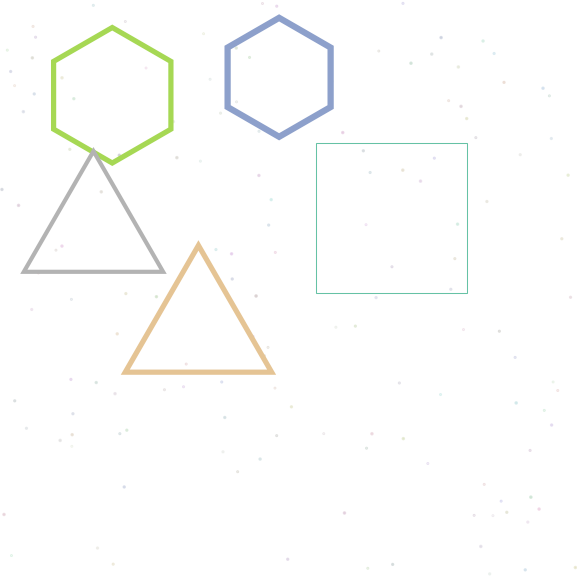[{"shape": "square", "thickness": 0.5, "radius": 0.65, "center": [0.678, 0.622]}, {"shape": "hexagon", "thickness": 3, "radius": 0.51, "center": [0.483, 0.865]}, {"shape": "hexagon", "thickness": 2.5, "radius": 0.59, "center": [0.194, 0.834]}, {"shape": "triangle", "thickness": 2.5, "radius": 0.73, "center": [0.344, 0.428]}, {"shape": "triangle", "thickness": 2, "radius": 0.7, "center": [0.162, 0.598]}]